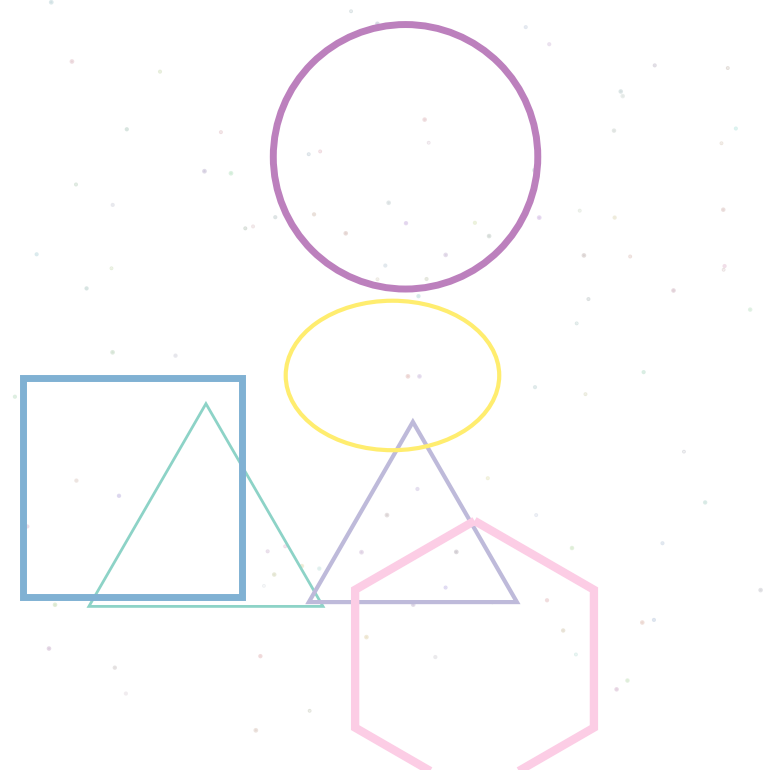[{"shape": "triangle", "thickness": 1, "radius": 0.88, "center": [0.267, 0.3]}, {"shape": "triangle", "thickness": 1.5, "radius": 0.78, "center": [0.536, 0.296]}, {"shape": "square", "thickness": 2.5, "radius": 0.71, "center": [0.172, 0.366]}, {"shape": "hexagon", "thickness": 3, "radius": 0.9, "center": [0.616, 0.145]}, {"shape": "circle", "thickness": 2.5, "radius": 0.86, "center": [0.527, 0.796]}, {"shape": "oval", "thickness": 1.5, "radius": 0.69, "center": [0.51, 0.512]}]